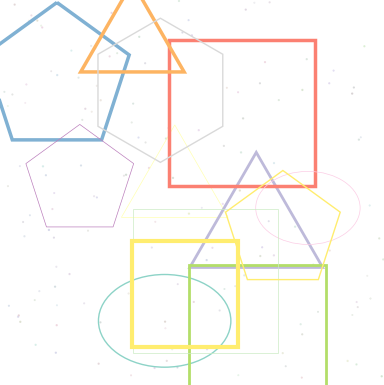[{"shape": "oval", "thickness": 1, "radius": 0.86, "center": [0.428, 0.167]}, {"shape": "triangle", "thickness": 0.5, "radius": 0.8, "center": [0.454, 0.515]}, {"shape": "triangle", "thickness": 2, "radius": 1.0, "center": [0.666, 0.405]}, {"shape": "square", "thickness": 2.5, "radius": 0.95, "center": [0.629, 0.707]}, {"shape": "pentagon", "thickness": 2.5, "radius": 0.99, "center": [0.148, 0.796]}, {"shape": "triangle", "thickness": 2.5, "radius": 0.78, "center": [0.344, 0.891]}, {"shape": "square", "thickness": 2, "radius": 0.89, "center": [0.67, 0.133]}, {"shape": "oval", "thickness": 0.5, "radius": 0.68, "center": [0.8, 0.46]}, {"shape": "hexagon", "thickness": 1, "radius": 0.94, "center": [0.417, 0.765]}, {"shape": "pentagon", "thickness": 0.5, "radius": 0.74, "center": [0.207, 0.53]}, {"shape": "square", "thickness": 0.5, "radius": 0.94, "center": [0.534, 0.27]}, {"shape": "square", "thickness": 3, "radius": 0.69, "center": [0.481, 0.235]}, {"shape": "pentagon", "thickness": 1, "radius": 0.78, "center": [0.735, 0.4]}]